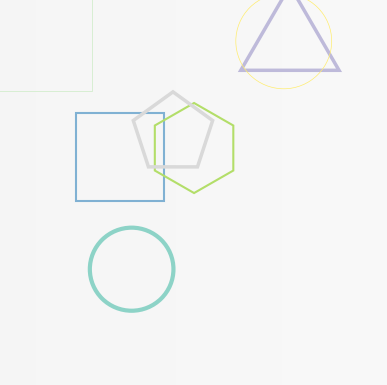[{"shape": "circle", "thickness": 3, "radius": 0.54, "center": [0.34, 0.301]}, {"shape": "triangle", "thickness": 2.5, "radius": 0.73, "center": [0.748, 0.891]}, {"shape": "square", "thickness": 1.5, "radius": 0.57, "center": [0.309, 0.593]}, {"shape": "hexagon", "thickness": 1.5, "radius": 0.58, "center": [0.501, 0.616]}, {"shape": "pentagon", "thickness": 2.5, "radius": 0.54, "center": [0.446, 0.654]}, {"shape": "square", "thickness": 0.5, "radius": 0.6, "center": [0.116, 0.883]}, {"shape": "circle", "thickness": 0.5, "radius": 0.62, "center": [0.732, 0.893]}]